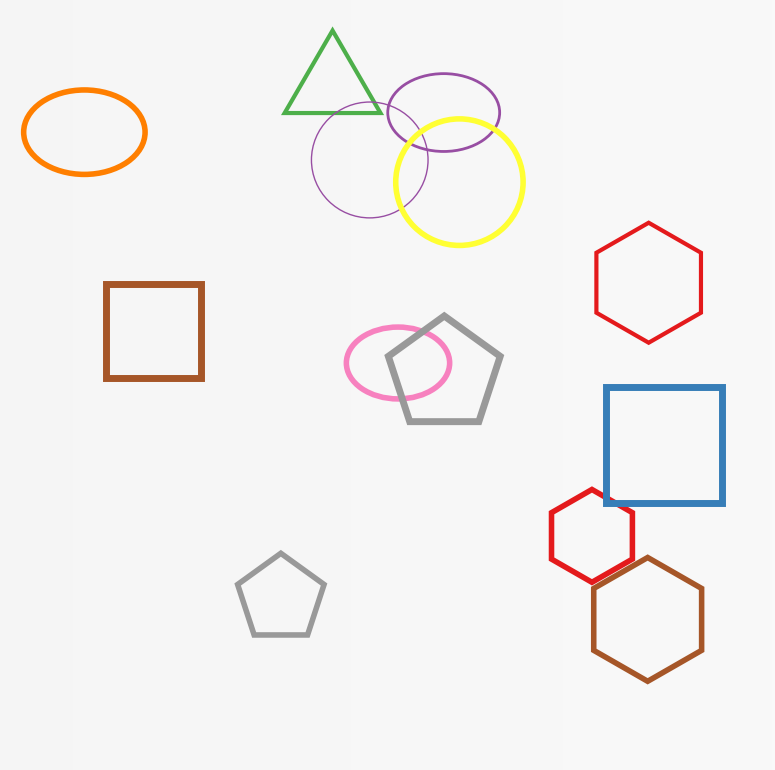[{"shape": "hexagon", "thickness": 1.5, "radius": 0.39, "center": [0.837, 0.633]}, {"shape": "hexagon", "thickness": 2, "radius": 0.3, "center": [0.764, 0.304]}, {"shape": "square", "thickness": 2.5, "radius": 0.37, "center": [0.857, 0.422]}, {"shape": "triangle", "thickness": 1.5, "radius": 0.36, "center": [0.429, 0.889]}, {"shape": "circle", "thickness": 0.5, "radius": 0.38, "center": [0.477, 0.792]}, {"shape": "oval", "thickness": 1, "radius": 0.36, "center": [0.573, 0.854]}, {"shape": "oval", "thickness": 2, "radius": 0.39, "center": [0.109, 0.828]}, {"shape": "circle", "thickness": 2, "radius": 0.41, "center": [0.593, 0.763]}, {"shape": "hexagon", "thickness": 2, "radius": 0.4, "center": [0.836, 0.196]}, {"shape": "square", "thickness": 2.5, "radius": 0.31, "center": [0.198, 0.57]}, {"shape": "oval", "thickness": 2, "radius": 0.33, "center": [0.514, 0.529]}, {"shape": "pentagon", "thickness": 2.5, "radius": 0.38, "center": [0.573, 0.514]}, {"shape": "pentagon", "thickness": 2, "radius": 0.29, "center": [0.362, 0.223]}]